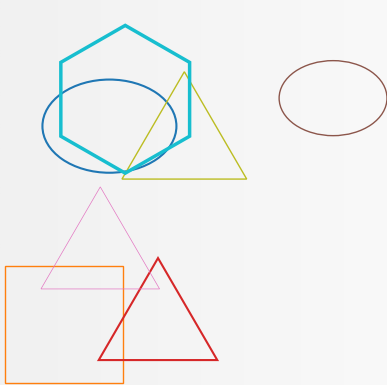[{"shape": "oval", "thickness": 1.5, "radius": 0.86, "center": [0.282, 0.672]}, {"shape": "square", "thickness": 1, "radius": 0.76, "center": [0.165, 0.156]}, {"shape": "triangle", "thickness": 1.5, "radius": 0.88, "center": [0.408, 0.153]}, {"shape": "oval", "thickness": 1, "radius": 0.7, "center": [0.859, 0.745]}, {"shape": "triangle", "thickness": 0.5, "radius": 0.88, "center": [0.259, 0.338]}, {"shape": "triangle", "thickness": 1, "radius": 0.93, "center": [0.476, 0.628]}, {"shape": "hexagon", "thickness": 2.5, "radius": 0.96, "center": [0.323, 0.742]}]